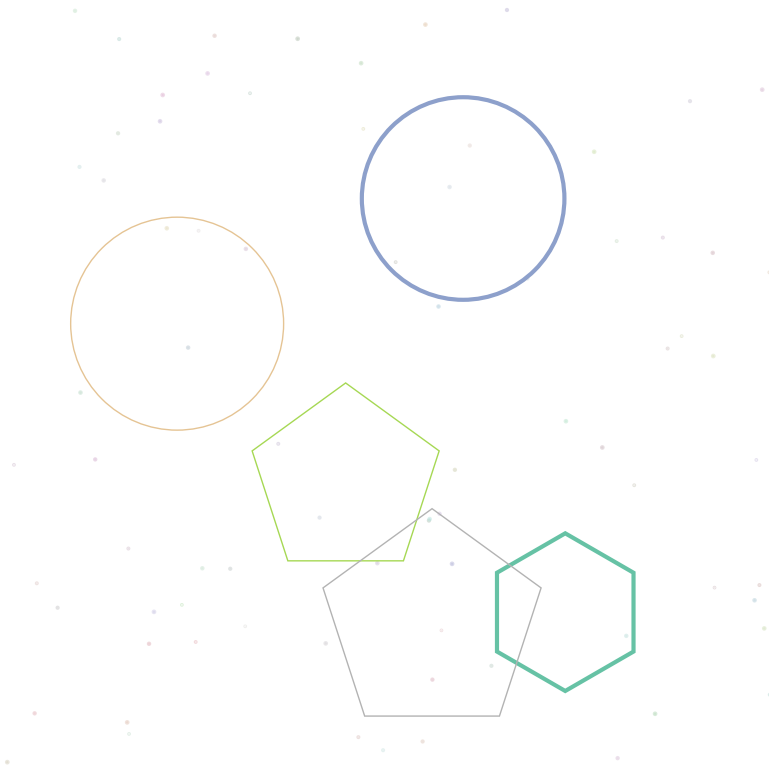[{"shape": "hexagon", "thickness": 1.5, "radius": 0.51, "center": [0.734, 0.205]}, {"shape": "circle", "thickness": 1.5, "radius": 0.66, "center": [0.601, 0.742]}, {"shape": "pentagon", "thickness": 0.5, "radius": 0.64, "center": [0.449, 0.375]}, {"shape": "circle", "thickness": 0.5, "radius": 0.69, "center": [0.23, 0.58]}, {"shape": "pentagon", "thickness": 0.5, "radius": 0.74, "center": [0.561, 0.19]}]